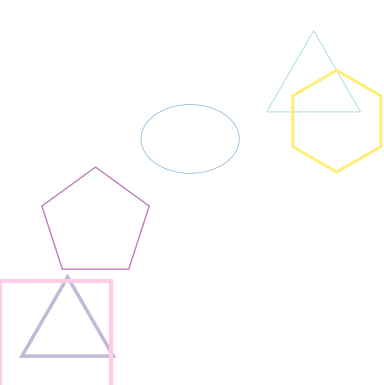[{"shape": "triangle", "thickness": 0.5, "radius": 0.7, "center": [0.815, 0.78]}, {"shape": "triangle", "thickness": 2.5, "radius": 0.68, "center": [0.176, 0.144]}, {"shape": "oval", "thickness": 0.5, "radius": 0.64, "center": [0.494, 0.639]}, {"shape": "square", "thickness": 3, "radius": 0.72, "center": [0.145, 0.127]}, {"shape": "pentagon", "thickness": 1, "radius": 0.73, "center": [0.248, 0.419]}, {"shape": "hexagon", "thickness": 2, "radius": 0.66, "center": [0.875, 0.685]}]